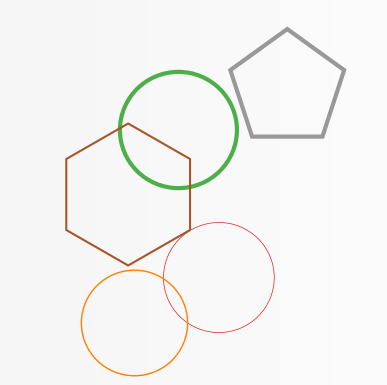[{"shape": "circle", "thickness": 0.5, "radius": 0.71, "center": [0.565, 0.279]}, {"shape": "circle", "thickness": 3, "radius": 0.75, "center": [0.46, 0.662]}, {"shape": "circle", "thickness": 1, "radius": 0.69, "center": [0.347, 0.161]}, {"shape": "hexagon", "thickness": 1.5, "radius": 0.92, "center": [0.331, 0.495]}, {"shape": "pentagon", "thickness": 3, "radius": 0.77, "center": [0.741, 0.77]}]